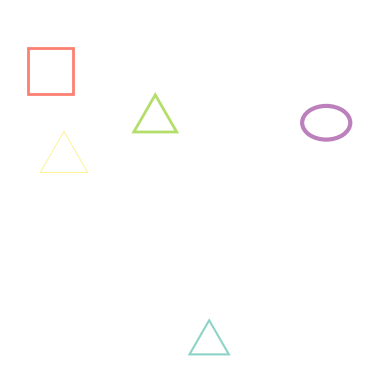[{"shape": "triangle", "thickness": 1.5, "radius": 0.3, "center": [0.543, 0.109]}, {"shape": "square", "thickness": 2, "radius": 0.3, "center": [0.131, 0.816]}, {"shape": "triangle", "thickness": 2, "radius": 0.32, "center": [0.403, 0.689]}, {"shape": "oval", "thickness": 3, "radius": 0.31, "center": [0.847, 0.681]}, {"shape": "triangle", "thickness": 0.5, "radius": 0.36, "center": [0.166, 0.587]}]